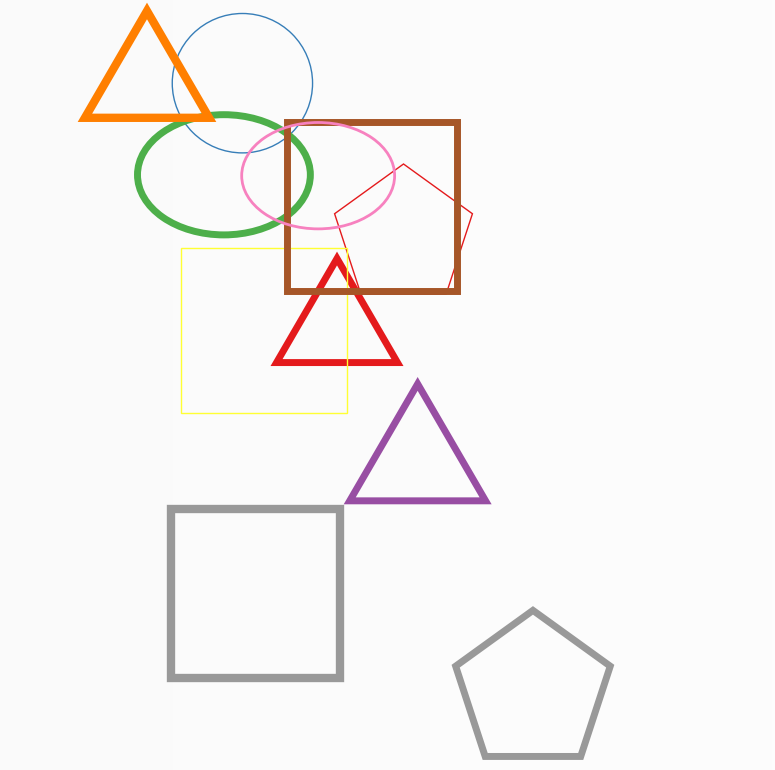[{"shape": "pentagon", "thickness": 0.5, "radius": 0.47, "center": [0.521, 0.694]}, {"shape": "triangle", "thickness": 2.5, "radius": 0.45, "center": [0.435, 0.574]}, {"shape": "circle", "thickness": 0.5, "radius": 0.45, "center": [0.313, 0.892]}, {"shape": "oval", "thickness": 2.5, "radius": 0.56, "center": [0.289, 0.773]}, {"shape": "triangle", "thickness": 2.5, "radius": 0.51, "center": [0.539, 0.4]}, {"shape": "triangle", "thickness": 3, "radius": 0.46, "center": [0.19, 0.893]}, {"shape": "square", "thickness": 0.5, "radius": 0.54, "center": [0.34, 0.57]}, {"shape": "square", "thickness": 2.5, "radius": 0.55, "center": [0.48, 0.732]}, {"shape": "oval", "thickness": 1, "radius": 0.49, "center": [0.411, 0.772]}, {"shape": "pentagon", "thickness": 2.5, "radius": 0.52, "center": [0.688, 0.102]}, {"shape": "square", "thickness": 3, "radius": 0.55, "center": [0.33, 0.23]}]